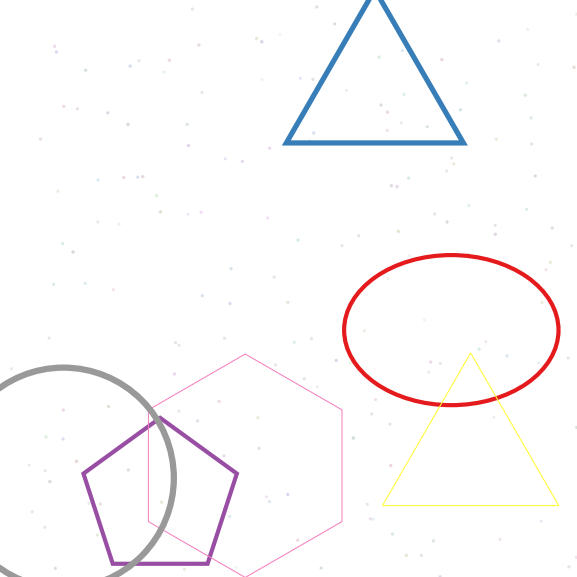[{"shape": "oval", "thickness": 2, "radius": 0.93, "center": [0.781, 0.427]}, {"shape": "triangle", "thickness": 2.5, "radius": 0.89, "center": [0.649, 0.84]}, {"shape": "pentagon", "thickness": 2, "radius": 0.7, "center": [0.277, 0.136]}, {"shape": "triangle", "thickness": 0.5, "radius": 0.88, "center": [0.815, 0.212]}, {"shape": "hexagon", "thickness": 0.5, "radius": 0.97, "center": [0.425, 0.193]}, {"shape": "circle", "thickness": 3, "radius": 0.96, "center": [0.11, 0.171]}]